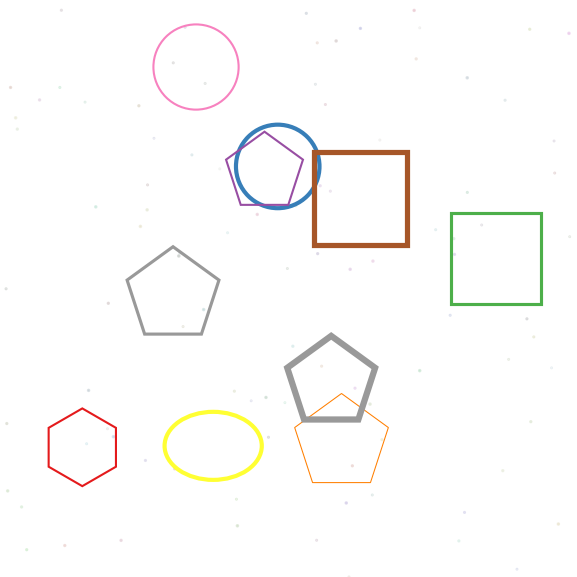[{"shape": "hexagon", "thickness": 1, "radius": 0.34, "center": [0.143, 0.225]}, {"shape": "circle", "thickness": 2, "radius": 0.36, "center": [0.481, 0.711]}, {"shape": "square", "thickness": 1.5, "radius": 0.39, "center": [0.859, 0.552]}, {"shape": "pentagon", "thickness": 1, "radius": 0.35, "center": [0.458, 0.701]}, {"shape": "pentagon", "thickness": 0.5, "radius": 0.43, "center": [0.591, 0.232]}, {"shape": "oval", "thickness": 2, "radius": 0.42, "center": [0.369, 0.227]}, {"shape": "square", "thickness": 2.5, "radius": 0.4, "center": [0.624, 0.655]}, {"shape": "circle", "thickness": 1, "radius": 0.37, "center": [0.339, 0.883]}, {"shape": "pentagon", "thickness": 1.5, "radius": 0.42, "center": [0.3, 0.488]}, {"shape": "pentagon", "thickness": 3, "radius": 0.4, "center": [0.573, 0.337]}]